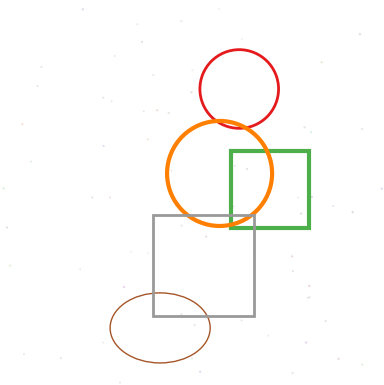[{"shape": "circle", "thickness": 2, "radius": 0.51, "center": [0.621, 0.769]}, {"shape": "square", "thickness": 3, "radius": 0.5, "center": [0.702, 0.508]}, {"shape": "circle", "thickness": 3, "radius": 0.68, "center": [0.57, 0.549]}, {"shape": "oval", "thickness": 1, "radius": 0.65, "center": [0.416, 0.148]}, {"shape": "square", "thickness": 2, "radius": 0.65, "center": [0.528, 0.311]}]